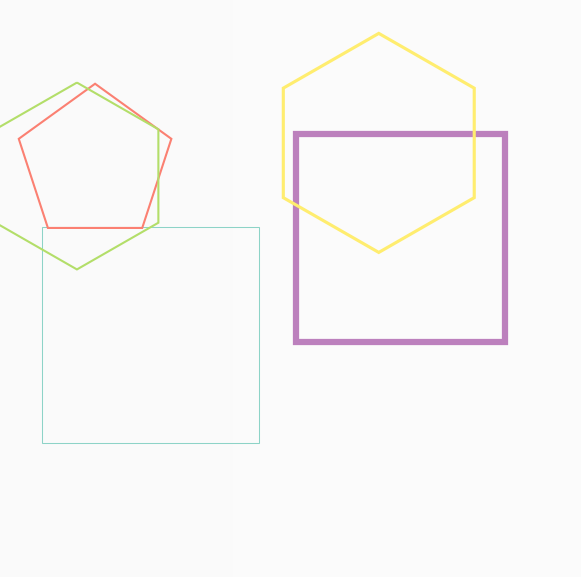[{"shape": "square", "thickness": 0.5, "radius": 0.93, "center": [0.26, 0.419]}, {"shape": "pentagon", "thickness": 1, "radius": 0.69, "center": [0.164, 0.716]}, {"shape": "hexagon", "thickness": 1, "radius": 0.81, "center": [0.132, 0.694]}, {"shape": "square", "thickness": 3, "radius": 0.9, "center": [0.688, 0.587]}, {"shape": "hexagon", "thickness": 1.5, "radius": 0.95, "center": [0.652, 0.752]}]